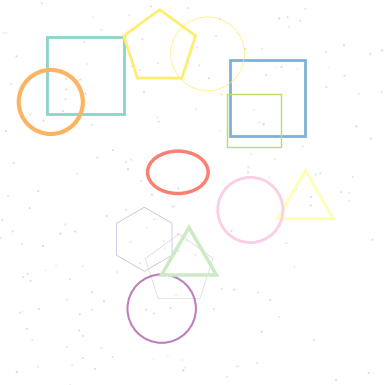[{"shape": "square", "thickness": 2, "radius": 0.5, "center": [0.221, 0.803]}, {"shape": "triangle", "thickness": 2, "radius": 0.42, "center": [0.793, 0.474]}, {"shape": "hexagon", "thickness": 0.5, "radius": 0.42, "center": [0.375, 0.379]}, {"shape": "oval", "thickness": 2.5, "radius": 0.39, "center": [0.462, 0.552]}, {"shape": "square", "thickness": 2, "radius": 0.49, "center": [0.695, 0.746]}, {"shape": "circle", "thickness": 3, "radius": 0.42, "center": [0.132, 0.735]}, {"shape": "square", "thickness": 1, "radius": 0.35, "center": [0.66, 0.687]}, {"shape": "circle", "thickness": 2, "radius": 0.42, "center": [0.65, 0.455]}, {"shape": "pentagon", "thickness": 0.5, "radius": 0.46, "center": [0.465, 0.3]}, {"shape": "circle", "thickness": 1.5, "radius": 0.44, "center": [0.42, 0.198]}, {"shape": "triangle", "thickness": 2.5, "radius": 0.41, "center": [0.491, 0.327]}, {"shape": "circle", "thickness": 0.5, "radius": 0.48, "center": [0.539, 0.86]}, {"shape": "pentagon", "thickness": 2, "radius": 0.49, "center": [0.415, 0.877]}]